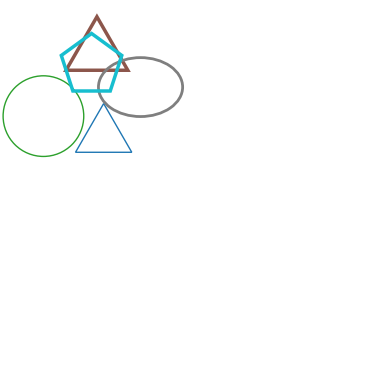[{"shape": "triangle", "thickness": 1, "radius": 0.42, "center": [0.269, 0.647]}, {"shape": "circle", "thickness": 1, "radius": 0.52, "center": [0.113, 0.698]}, {"shape": "triangle", "thickness": 2.5, "radius": 0.46, "center": [0.252, 0.864]}, {"shape": "oval", "thickness": 2, "radius": 0.55, "center": [0.365, 0.774]}, {"shape": "pentagon", "thickness": 2.5, "radius": 0.41, "center": [0.238, 0.83]}]